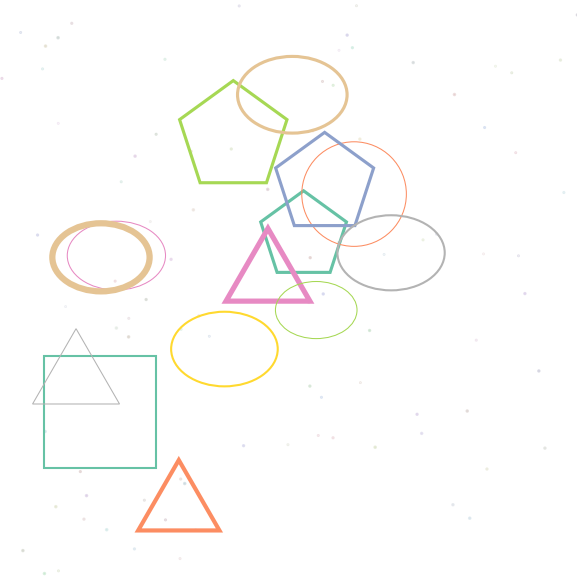[{"shape": "pentagon", "thickness": 1.5, "radius": 0.39, "center": [0.526, 0.591]}, {"shape": "square", "thickness": 1, "radius": 0.48, "center": [0.174, 0.286]}, {"shape": "circle", "thickness": 0.5, "radius": 0.45, "center": [0.613, 0.663]}, {"shape": "triangle", "thickness": 2, "radius": 0.41, "center": [0.31, 0.121]}, {"shape": "pentagon", "thickness": 1.5, "radius": 0.45, "center": [0.562, 0.681]}, {"shape": "oval", "thickness": 0.5, "radius": 0.43, "center": [0.202, 0.557]}, {"shape": "triangle", "thickness": 2.5, "radius": 0.42, "center": [0.464, 0.52]}, {"shape": "pentagon", "thickness": 1.5, "radius": 0.49, "center": [0.404, 0.762]}, {"shape": "oval", "thickness": 0.5, "radius": 0.35, "center": [0.548, 0.462]}, {"shape": "oval", "thickness": 1, "radius": 0.46, "center": [0.389, 0.395]}, {"shape": "oval", "thickness": 1.5, "radius": 0.47, "center": [0.506, 0.835]}, {"shape": "oval", "thickness": 3, "radius": 0.42, "center": [0.175, 0.554]}, {"shape": "triangle", "thickness": 0.5, "radius": 0.43, "center": [0.132, 0.343]}, {"shape": "oval", "thickness": 1, "radius": 0.46, "center": [0.677, 0.561]}]